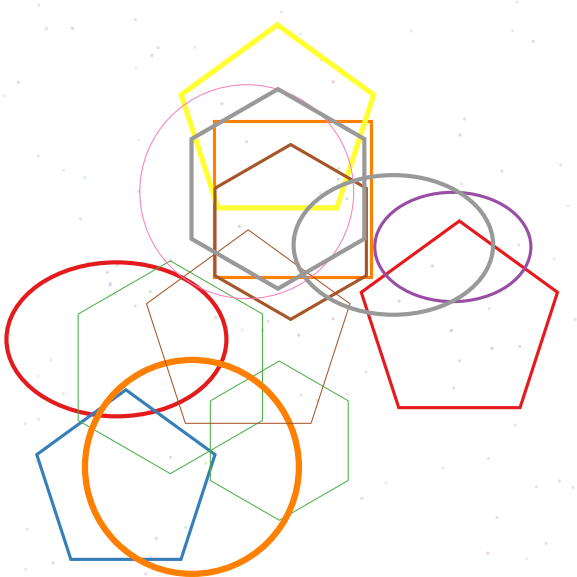[{"shape": "oval", "thickness": 2, "radius": 0.95, "center": [0.202, 0.412]}, {"shape": "pentagon", "thickness": 1.5, "radius": 0.89, "center": [0.795, 0.438]}, {"shape": "pentagon", "thickness": 1.5, "radius": 0.81, "center": [0.218, 0.162]}, {"shape": "hexagon", "thickness": 0.5, "radius": 0.69, "center": [0.484, 0.236]}, {"shape": "hexagon", "thickness": 0.5, "radius": 0.92, "center": [0.295, 0.363]}, {"shape": "oval", "thickness": 1.5, "radius": 0.68, "center": [0.784, 0.571]}, {"shape": "square", "thickness": 1.5, "radius": 0.68, "center": [0.506, 0.655]}, {"shape": "circle", "thickness": 3, "radius": 0.93, "center": [0.332, 0.191]}, {"shape": "pentagon", "thickness": 2.5, "radius": 0.88, "center": [0.48, 0.781]}, {"shape": "hexagon", "thickness": 1.5, "radius": 0.76, "center": [0.503, 0.597]}, {"shape": "pentagon", "thickness": 0.5, "radius": 0.93, "center": [0.43, 0.416]}, {"shape": "circle", "thickness": 0.5, "radius": 0.93, "center": [0.427, 0.667]}, {"shape": "oval", "thickness": 2, "radius": 0.86, "center": [0.681, 0.575]}, {"shape": "hexagon", "thickness": 2, "radius": 0.86, "center": [0.481, 0.672]}]